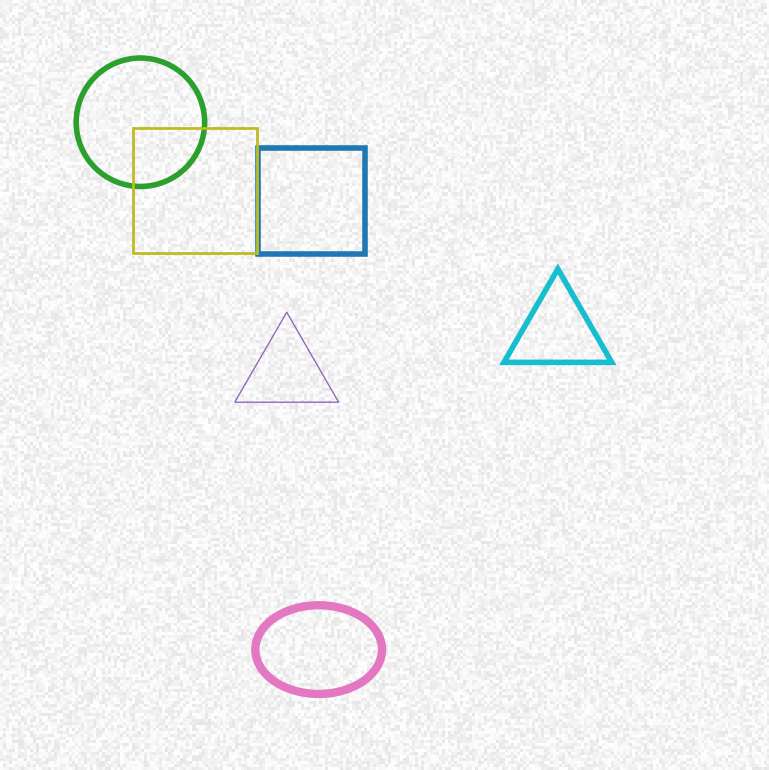[{"shape": "square", "thickness": 2, "radius": 0.35, "center": [0.405, 0.739]}, {"shape": "circle", "thickness": 2, "radius": 0.42, "center": [0.182, 0.841]}, {"shape": "triangle", "thickness": 0.5, "radius": 0.39, "center": [0.372, 0.517]}, {"shape": "oval", "thickness": 3, "radius": 0.41, "center": [0.414, 0.156]}, {"shape": "square", "thickness": 1, "radius": 0.4, "center": [0.253, 0.753]}, {"shape": "triangle", "thickness": 2, "radius": 0.4, "center": [0.724, 0.57]}]